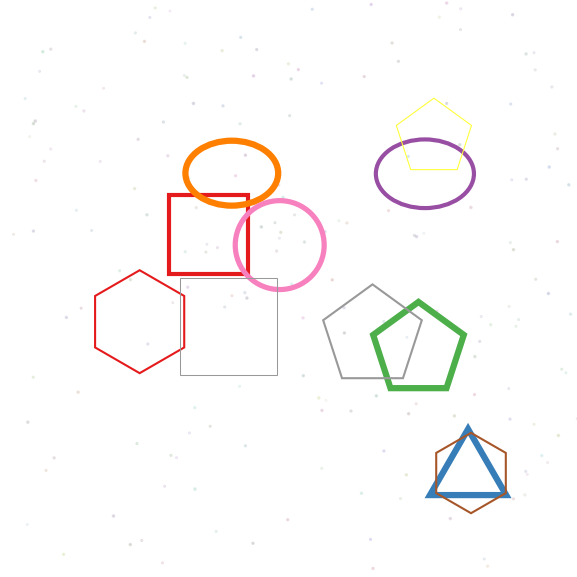[{"shape": "square", "thickness": 2, "radius": 0.34, "center": [0.361, 0.593]}, {"shape": "hexagon", "thickness": 1, "radius": 0.45, "center": [0.242, 0.442]}, {"shape": "triangle", "thickness": 3, "radius": 0.38, "center": [0.81, 0.18]}, {"shape": "pentagon", "thickness": 3, "radius": 0.41, "center": [0.725, 0.394]}, {"shape": "oval", "thickness": 2, "radius": 0.42, "center": [0.736, 0.698]}, {"shape": "oval", "thickness": 3, "radius": 0.4, "center": [0.401, 0.699]}, {"shape": "pentagon", "thickness": 0.5, "radius": 0.34, "center": [0.751, 0.761]}, {"shape": "hexagon", "thickness": 1, "radius": 0.35, "center": [0.816, 0.18]}, {"shape": "circle", "thickness": 2.5, "radius": 0.38, "center": [0.484, 0.575]}, {"shape": "pentagon", "thickness": 1, "radius": 0.45, "center": [0.645, 0.417]}, {"shape": "square", "thickness": 0.5, "radius": 0.42, "center": [0.396, 0.434]}]